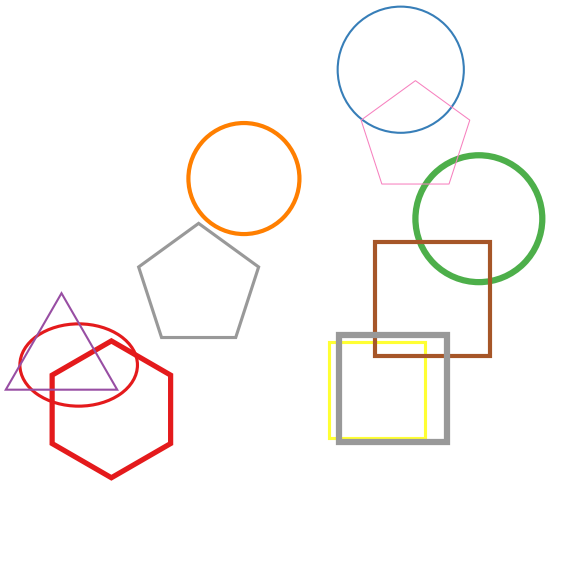[{"shape": "oval", "thickness": 1.5, "radius": 0.51, "center": [0.136, 0.367]}, {"shape": "hexagon", "thickness": 2.5, "radius": 0.59, "center": [0.193, 0.29]}, {"shape": "circle", "thickness": 1, "radius": 0.55, "center": [0.694, 0.878]}, {"shape": "circle", "thickness": 3, "radius": 0.55, "center": [0.829, 0.62]}, {"shape": "triangle", "thickness": 1, "radius": 0.56, "center": [0.106, 0.38]}, {"shape": "circle", "thickness": 2, "radius": 0.48, "center": [0.422, 0.69]}, {"shape": "square", "thickness": 1.5, "radius": 0.42, "center": [0.653, 0.324]}, {"shape": "square", "thickness": 2, "radius": 0.5, "center": [0.749, 0.482]}, {"shape": "pentagon", "thickness": 0.5, "radius": 0.49, "center": [0.719, 0.761]}, {"shape": "pentagon", "thickness": 1.5, "radius": 0.55, "center": [0.344, 0.503]}, {"shape": "square", "thickness": 3, "radius": 0.47, "center": [0.68, 0.326]}]